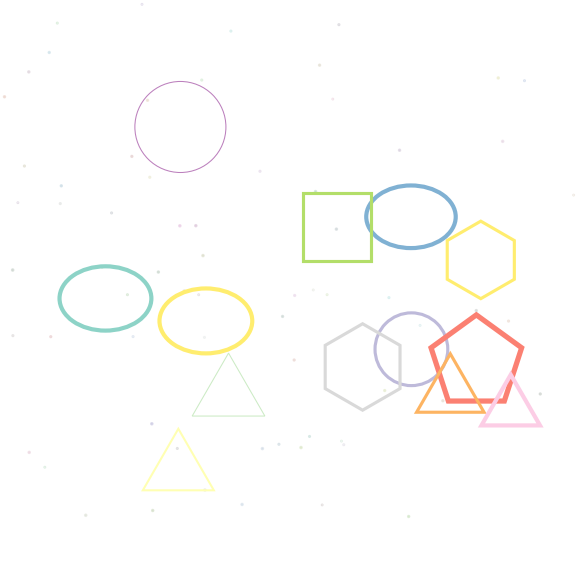[{"shape": "oval", "thickness": 2, "radius": 0.4, "center": [0.183, 0.482]}, {"shape": "triangle", "thickness": 1, "radius": 0.35, "center": [0.309, 0.186]}, {"shape": "circle", "thickness": 1.5, "radius": 0.31, "center": [0.712, 0.394]}, {"shape": "pentagon", "thickness": 2.5, "radius": 0.41, "center": [0.825, 0.371]}, {"shape": "oval", "thickness": 2, "radius": 0.39, "center": [0.712, 0.624]}, {"shape": "triangle", "thickness": 1.5, "radius": 0.34, "center": [0.78, 0.319]}, {"shape": "square", "thickness": 1.5, "radius": 0.29, "center": [0.584, 0.607]}, {"shape": "triangle", "thickness": 2, "radius": 0.29, "center": [0.884, 0.292]}, {"shape": "hexagon", "thickness": 1.5, "radius": 0.37, "center": [0.628, 0.364]}, {"shape": "circle", "thickness": 0.5, "radius": 0.39, "center": [0.312, 0.779]}, {"shape": "triangle", "thickness": 0.5, "radius": 0.36, "center": [0.396, 0.315]}, {"shape": "hexagon", "thickness": 1.5, "radius": 0.34, "center": [0.833, 0.549]}, {"shape": "oval", "thickness": 2, "radius": 0.4, "center": [0.356, 0.443]}]